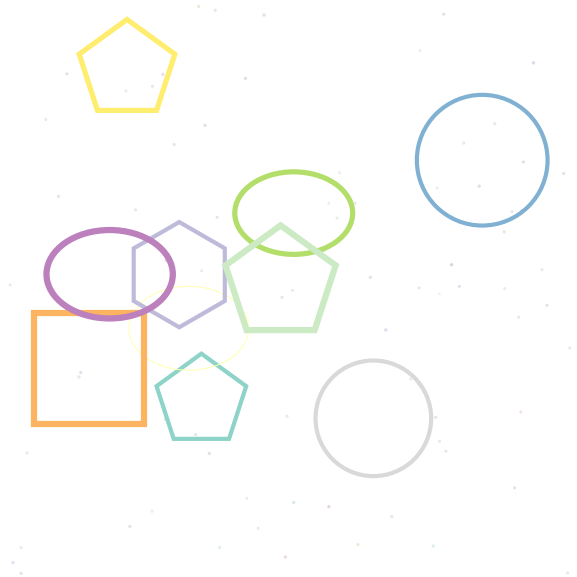[{"shape": "pentagon", "thickness": 2, "radius": 0.41, "center": [0.349, 0.305]}, {"shape": "oval", "thickness": 0.5, "radius": 0.52, "center": [0.327, 0.431]}, {"shape": "hexagon", "thickness": 2, "radius": 0.46, "center": [0.31, 0.524]}, {"shape": "circle", "thickness": 2, "radius": 0.57, "center": [0.835, 0.722]}, {"shape": "square", "thickness": 3, "radius": 0.48, "center": [0.154, 0.362]}, {"shape": "oval", "thickness": 2.5, "radius": 0.51, "center": [0.509, 0.63]}, {"shape": "circle", "thickness": 2, "radius": 0.5, "center": [0.647, 0.275]}, {"shape": "oval", "thickness": 3, "radius": 0.55, "center": [0.19, 0.524]}, {"shape": "pentagon", "thickness": 3, "radius": 0.5, "center": [0.486, 0.509]}, {"shape": "pentagon", "thickness": 2.5, "radius": 0.44, "center": [0.22, 0.878]}]